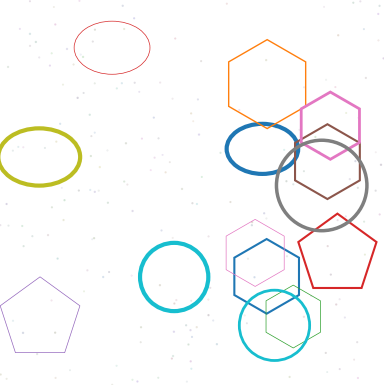[{"shape": "oval", "thickness": 3, "radius": 0.46, "center": [0.682, 0.613]}, {"shape": "hexagon", "thickness": 1.5, "radius": 0.48, "center": [0.693, 0.282]}, {"shape": "hexagon", "thickness": 1, "radius": 0.58, "center": [0.694, 0.782]}, {"shape": "hexagon", "thickness": 0.5, "radius": 0.41, "center": [0.762, 0.178]}, {"shape": "pentagon", "thickness": 1.5, "radius": 0.53, "center": [0.876, 0.338]}, {"shape": "oval", "thickness": 0.5, "radius": 0.49, "center": [0.291, 0.876]}, {"shape": "pentagon", "thickness": 0.5, "radius": 0.54, "center": [0.104, 0.172]}, {"shape": "hexagon", "thickness": 1.5, "radius": 0.49, "center": [0.85, 0.58]}, {"shape": "hexagon", "thickness": 0.5, "radius": 0.44, "center": [0.663, 0.343]}, {"shape": "hexagon", "thickness": 2, "radius": 0.44, "center": [0.858, 0.674]}, {"shape": "circle", "thickness": 2.5, "radius": 0.59, "center": [0.836, 0.518]}, {"shape": "oval", "thickness": 3, "radius": 0.53, "center": [0.102, 0.592]}, {"shape": "circle", "thickness": 2, "radius": 0.46, "center": [0.713, 0.155]}, {"shape": "circle", "thickness": 3, "radius": 0.44, "center": [0.452, 0.281]}]